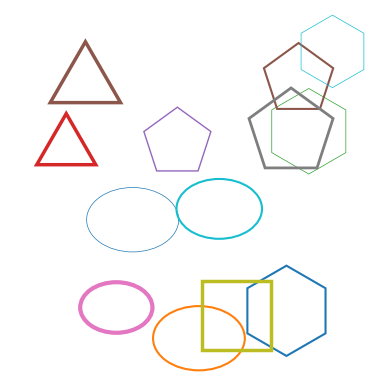[{"shape": "oval", "thickness": 0.5, "radius": 0.6, "center": [0.345, 0.429]}, {"shape": "hexagon", "thickness": 1.5, "radius": 0.59, "center": [0.744, 0.193]}, {"shape": "oval", "thickness": 1.5, "radius": 0.6, "center": [0.517, 0.122]}, {"shape": "hexagon", "thickness": 0.5, "radius": 0.56, "center": [0.802, 0.659]}, {"shape": "triangle", "thickness": 2.5, "radius": 0.44, "center": [0.172, 0.616]}, {"shape": "pentagon", "thickness": 1, "radius": 0.46, "center": [0.461, 0.63]}, {"shape": "triangle", "thickness": 2.5, "radius": 0.53, "center": [0.222, 0.786]}, {"shape": "pentagon", "thickness": 1.5, "radius": 0.47, "center": [0.775, 0.794]}, {"shape": "oval", "thickness": 3, "radius": 0.47, "center": [0.302, 0.201]}, {"shape": "pentagon", "thickness": 2, "radius": 0.57, "center": [0.756, 0.657]}, {"shape": "square", "thickness": 2.5, "radius": 0.45, "center": [0.613, 0.18]}, {"shape": "hexagon", "thickness": 0.5, "radius": 0.47, "center": [0.864, 0.867]}, {"shape": "oval", "thickness": 1.5, "radius": 0.56, "center": [0.569, 0.457]}]